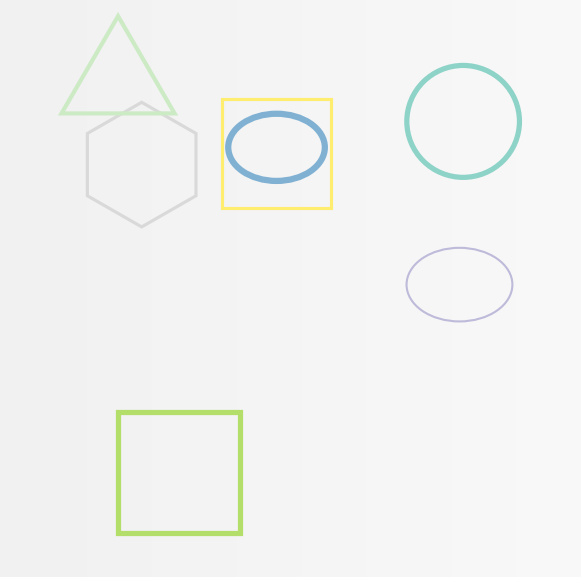[{"shape": "circle", "thickness": 2.5, "radius": 0.48, "center": [0.797, 0.789]}, {"shape": "oval", "thickness": 1, "radius": 0.46, "center": [0.79, 0.506]}, {"shape": "oval", "thickness": 3, "radius": 0.42, "center": [0.476, 0.744]}, {"shape": "square", "thickness": 2.5, "radius": 0.53, "center": [0.308, 0.181]}, {"shape": "hexagon", "thickness": 1.5, "radius": 0.54, "center": [0.244, 0.714]}, {"shape": "triangle", "thickness": 2, "radius": 0.56, "center": [0.203, 0.859]}, {"shape": "square", "thickness": 1.5, "radius": 0.47, "center": [0.475, 0.733]}]